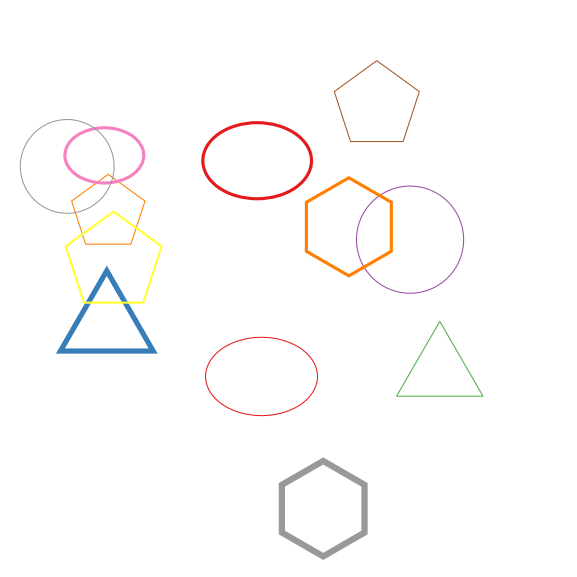[{"shape": "oval", "thickness": 1.5, "radius": 0.47, "center": [0.445, 0.721]}, {"shape": "oval", "thickness": 0.5, "radius": 0.48, "center": [0.453, 0.347]}, {"shape": "triangle", "thickness": 2.5, "radius": 0.46, "center": [0.185, 0.438]}, {"shape": "triangle", "thickness": 0.5, "radius": 0.43, "center": [0.762, 0.356]}, {"shape": "circle", "thickness": 0.5, "radius": 0.46, "center": [0.71, 0.584]}, {"shape": "hexagon", "thickness": 1.5, "radius": 0.42, "center": [0.604, 0.606]}, {"shape": "pentagon", "thickness": 0.5, "radius": 0.33, "center": [0.188, 0.63]}, {"shape": "pentagon", "thickness": 1, "radius": 0.44, "center": [0.197, 0.546]}, {"shape": "pentagon", "thickness": 0.5, "radius": 0.39, "center": [0.652, 0.817]}, {"shape": "oval", "thickness": 1.5, "radius": 0.34, "center": [0.181, 0.73]}, {"shape": "hexagon", "thickness": 3, "radius": 0.41, "center": [0.56, 0.118]}, {"shape": "circle", "thickness": 0.5, "radius": 0.41, "center": [0.116, 0.711]}]